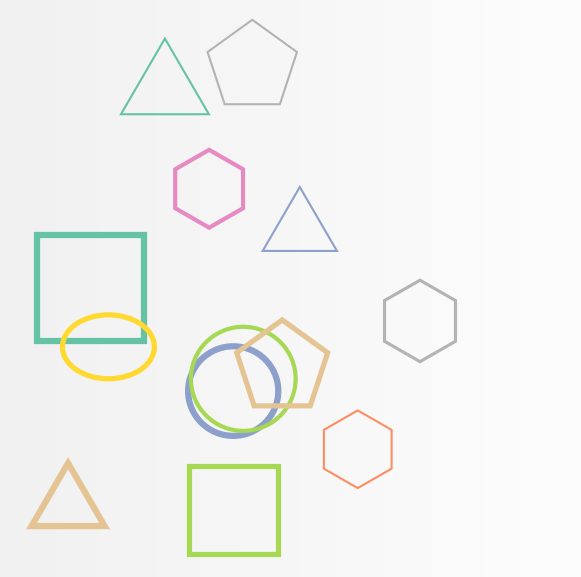[{"shape": "triangle", "thickness": 1, "radius": 0.44, "center": [0.284, 0.845]}, {"shape": "square", "thickness": 3, "radius": 0.46, "center": [0.156, 0.501]}, {"shape": "hexagon", "thickness": 1, "radius": 0.34, "center": [0.615, 0.221]}, {"shape": "triangle", "thickness": 1, "radius": 0.37, "center": [0.516, 0.601]}, {"shape": "circle", "thickness": 3, "radius": 0.39, "center": [0.401, 0.322]}, {"shape": "hexagon", "thickness": 2, "radius": 0.34, "center": [0.36, 0.672]}, {"shape": "circle", "thickness": 2, "radius": 0.45, "center": [0.419, 0.343]}, {"shape": "square", "thickness": 2.5, "radius": 0.38, "center": [0.401, 0.116]}, {"shape": "oval", "thickness": 2.5, "radius": 0.4, "center": [0.187, 0.399]}, {"shape": "triangle", "thickness": 3, "radius": 0.36, "center": [0.117, 0.124]}, {"shape": "pentagon", "thickness": 2.5, "radius": 0.41, "center": [0.485, 0.363]}, {"shape": "pentagon", "thickness": 1, "radius": 0.4, "center": [0.434, 0.884]}, {"shape": "hexagon", "thickness": 1.5, "radius": 0.35, "center": [0.723, 0.443]}]